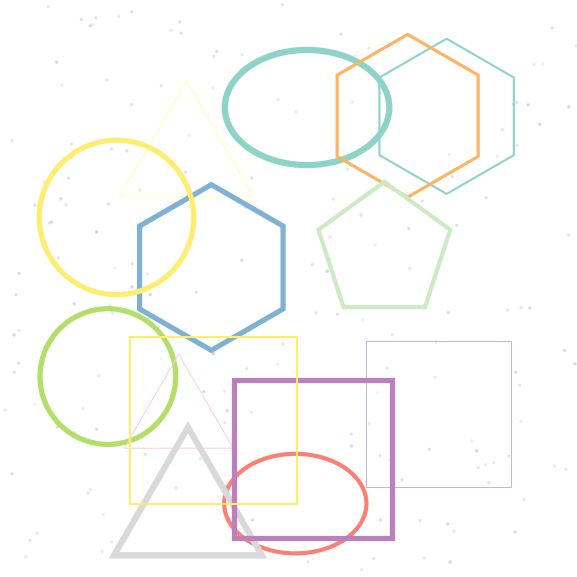[{"shape": "hexagon", "thickness": 1, "radius": 0.67, "center": [0.773, 0.798]}, {"shape": "oval", "thickness": 3, "radius": 0.71, "center": [0.532, 0.813]}, {"shape": "triangle", "thickness": 0.5, "radius": 0.67, "center": [0.323, 0.726]}, {"shape": "square", "thickness": 0.5, "radius": 0.63, "center": [0.759, 0.282]}, {"shape": "oval", "thickness": 2, "radius": 0.62, "center": [0.511, 0.127]}, {"shape": "hexagon", "thickness": 2.5, "radius": 0.72, "center": [0.366, 0.536]}, {"shape": "hexagon", "thickness": 1.5, "radius": 0.7, "center": [0.706, 0.799]}, {"shape": "circle", "thickness": 2.5, "radius": 0.59, "center": [0.187, 0.347]}, {"shape": "triangle", "thickness": 0.5, "radius": 0.54, "center": [0.31, 0.277]}, {"shape": "triangle", "thickness": 3, "radius": 0.74, "center": [0.326, 0.111]}, {"shape": "square", "thickness": 2.5, "radius": 0.68, "center": [0.543, 0.204]}, {"shape": "pentagon", "thickness": 2, "radius": 0.6, "center": [0.665, 0.564]}, {"shape": "circle", "thickness": 2.5, "radius": 0.67, "center": [0.202, 0.623]}, {"shape": "square", "thickness": 1, "radius": 0.73, "center": [0.37, 0.271]}]